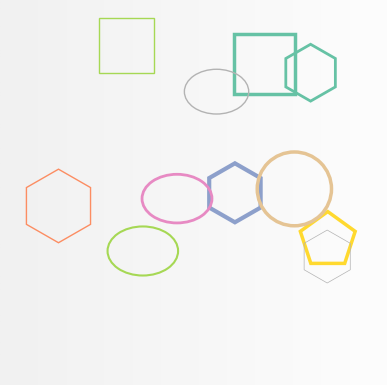[{"shape": "square", "thickness": 2.5, "radius": 0.39, "center": [0.683, 0.834]}, {"shape": "hexagon", "thickness": 2, "radius": 0.37, "center": [0.802, 0.811]}, {"shape": "hexagon", "thickness": 1, "radius": 0.48, "center": [0.151, 0.465]}, {"shape": "hexagon", "thickness": 3, "radius": 0.38, "center": [0.606, 0.499]}, {"shape": "oval", "thickness": 2, "radius": 0.45, "center": [0.457, 0.484]}, {"shape": "oval", "thickness": 1.5, "radius": 0.46, "center": [0.369, 0.348]}, {"shape": "square", "thickness": 1, "radius": 0.36, "center": [0.327, 0.881]}, {"shape": "pentagon", "thickness": 2.5, "radius": 0.37, "center": [0.846, 0.376]}, {"shape": "circle", "thickness": 2.5, "radius": 0.48, "center": [0.76, 0.509]}, {"shape": "hexagon", "thickness": 0.5, "radius": 0.34, "center": [0.844, 0.334]}, {"shape": "oval", "thickness": 1, "radius": 0.42, "center": [0.559, 0.762]}]